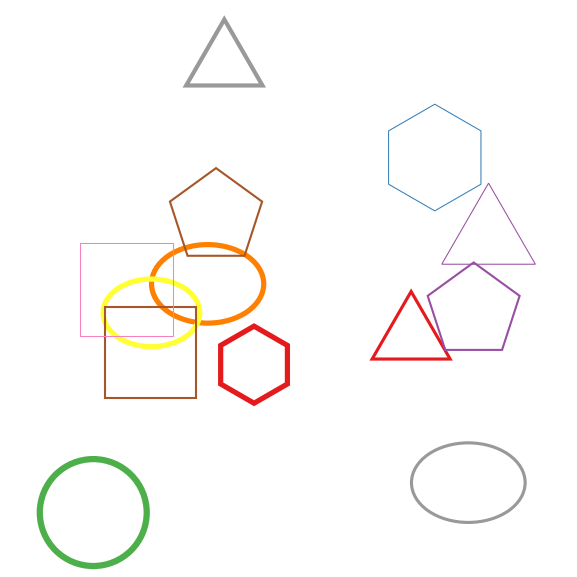[{"shape": "hexagon", "thickness": 2.5, "radius": 0.33, "center": [0.44, 0.368]}, {"shape": "triangle", "thickness": 1.5, "radius": 0.39, "center": [0.712, 0.416]}, {"shape": "hexagon", "thickness": 0.5, "radius": 0.46, "center": [0.753, 0.726]}, {"shape": "circle", "thickness": 3, "radius": 0.46, "center": [0.161, 0.112]}, {"shape": "triangle", "thickness": 0.5, "radius": 0.47, "center": [0.846, 0.588]}, {"shape": "pentagon", "thickness": 1, "radius": 0.42, "center": [0.82, 0.461]}, {"shape": "oval", "thickness": 2.5, "radius": 0.49, "center": [0.36, 0.508]}, {"shape": "oval", "thickness": 2.5, "radius": 0.42, "center": [0.262, 0.457]}, {"shape": "square", "thickness": 1, "radius": 0.39, "center": [0.261, 0.388]}, {"shape": "pentagon", "thickness": 1, "radius": 0.42, "center": [0.374, 0.624]}, {"shape": "square", "thickness": 0.5, "radius": 0.41, "center": [0.219, 0.498]}, {"shape": "oval", "thickness": 1.5, "radius": 0.49, "center": [0.811, 0.163]}, {"shape": "triangle", "thickness": 2, "radius": 0.38, "center": [0.388, 0.889]}]